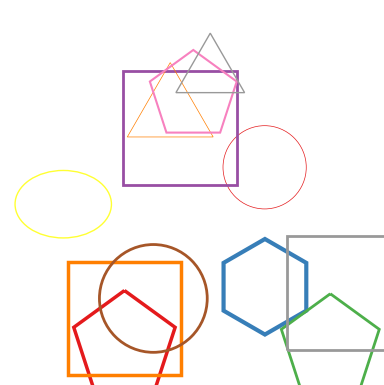[{"shape": "pentagon", "thickness": 2.5, "radius": 0.69, "center": [0.323, 0.107]}, {"shape": "circle", "thickness": 0.5, "radius": 0.54, "center": [0.687, 0.565]}, {"shape": "hexagon", "thickness": 3, "radius": 0.62, "center": [0.688, 0.255]}, {"shape": "pentagon", "thickness": 2, "radius": 0.67, "center": [0.858, 0.103]}, {"shape": "square", "thickness": 2, "radius": 0.74, "center": [0.467, 0.668]}, {"shape": "square", "thickness": 2.5, "radius": 0.73, "center": [0.323, 0.173]}, {"shape": "triangle", "thickness": 0.5, "radius": 0.64, "center": [0.442, 0.709]}, {"shape": "oval", "thickness": 1, "radius": 0.63, "center": [0.164, 0.47]}, {"shape": "circle", "thickness": 2, "radius": 0.7, "center": [0.398, 0.225]}, {"shape": "pentagon", "thickness": 1.5, "radius": 0.59, "center": [0.502, 0.752]}, {"shape": "square", "thickness": 2, "radius": 0.74, "center": [0.893, 0.239]}, {"shape": "triangle", "thickness": 1, "radius": 0.51, "center": [0.546, 0.811]}]